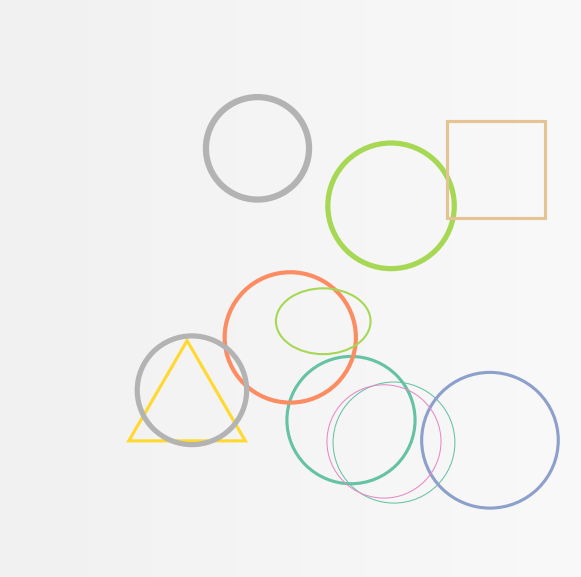[{"shape": "circle", "thickness": 1.5, "radius": 0.55, "center": [0.604, 0.272]}, {"shape": "circle", "thickness": 0.5, "radius": 0.52, "center": [0.678, 0.233]}, {"shape": "circle", "thickness": 2, "radius": 0.56, "center": [0.499, 0.415]}, {"shape": "circle", "thickness": 1.5, "radius": 0.59, "center": [0.843, 0.237]}, {"shape": "circle", "thickness": 0.5, "radius": 0.49, "center": [0.661, 0.235]}, {"shape": "oval", "thickness": 1, "radius": 0.41, "center": [0.556, 0.443]}, {"shape": "circle", "thickness": 2.5, "radius": 0.54, "center": [0.673, 0.643]}, {"shape": "triangle", "thickness": 1.5, "radius": 0.58, "center": [0.322, 0.294]}, {"shape": "square", "thickness": 1.5, "radius": 0.42, "center": [0.853, 0.706]}, {"shape": "circle", "thickness": 2.5, "radius": 0.47, "center": [0.33, 0.323]}, {"shape": "circle", "thickness": 3, "radius": 0.44, "center": [0.443, 0.742]}]